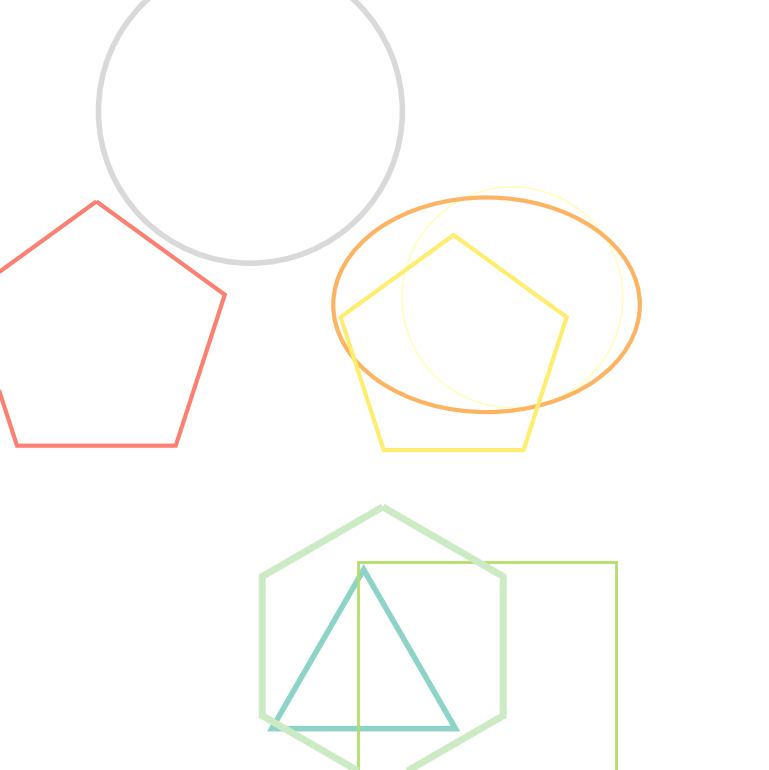[{"shape": "triangle", "thickness": 2, "radius": 0.69, "center": [0.472, 0.123]}, {"shape": "circle", "thickness": 0.5, "radius": 0.72, "center": [0.666, 0.614]}, {"shape": "pentagon", "thickness": 1.5, "radius": 0.88, "center": [0.125, 0.563]}, {"shape": "oval", "thickness": 1.5, "radius": 1.0, "center": [0.632, 0.604]}, {"shape": "square", "thickness": 1, "radius": 0.84, "center": [0.633, 0.103]}, {"shape": "circle", "thickness": 2, "radius": 0.99, "center": [0.325, 0.856]}, {"shape": "hexagon", "thickness": 2.5, "radius": 0.9, "center": [0.497, 0.161]}, {"shape": "pentagon", "thickness": 1.5, "radius": 0.77, "center": [0.589, 0.54]}]